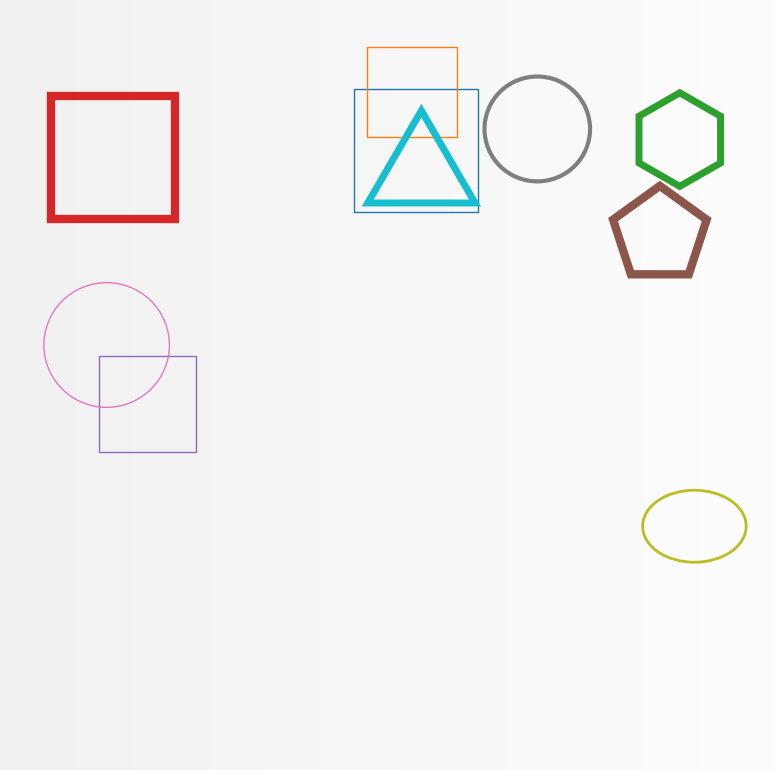[{"shape": "square", "thickness": 0.5, "radius": 0.4, "center": [0.537, 0.805]}, {"shape": "square", "thickness": 0.5, "radius": 0.29, "center": [0.532, 0.88]}, {"shape": "hexagon", "thickness": 2.5, "radius": 0.3, "center": [0.877, 0.819]}, {"shape": "square", "thickness": 3, "radius": 0.4, "center": [0.146, 0.795]}, {"shape": "square", "thickness": 0.5, "radius": 0.31, "center": [0.19, 0.476]}, {"shape": "pentagon", "thickness": 3, "radius": 0.32, "center": [0.851, 0.695]}, {"shape": "circle", "thickness": 0.5, "radius": 0.4, "center": [0.138, 0.552]}, {"shape": "circle", "thickness": 1.5, "radius": 0.34, "center": [0.693, 0.833]}, {"shape": "oval", "thickness": 1, "radius": 0.33, "center": [0.896, 0.317]}, {"shape": "triangle", "thickness": 2.5, "radius": 0.4, "center": [0.544, 0.776]}]